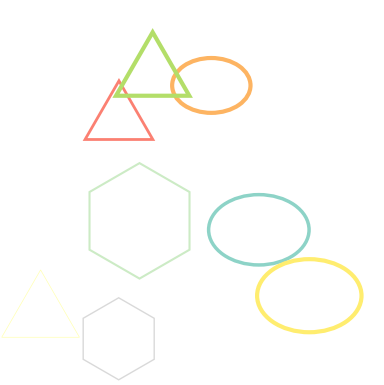[{"shape": "oval", "thickness": 2.5, "radius": 0.65, "center": [0.672, 0.403]}, {"shape": "triangle", "thickness": 0.5, "radius": 0.58, "center": [0.105, 0.182]}, {"shape": "triangle", "thickness": 2, "radius": 0.51, "center": [0.309, 0.688]}, {"shape": "oval", "thickness": 3, "radius": 0.51, "center": [0.549, 0.778]}, {"shape": "triangle", "thickness": 3, "radius": 0.55, "center": [0.397, 0.806]}, {"shape": "hexagon", "thickness": 1, "radius": 0.53, "center": [0.308, 0.12]}, {"shape": "hexagon", "thickness": 1.5, "radius": 0.75, "center": [0.362, 0.426]}, {"shape": "oval", "thickness": 3, "radius": 0.68, "center": [0.803, 0.232]}]